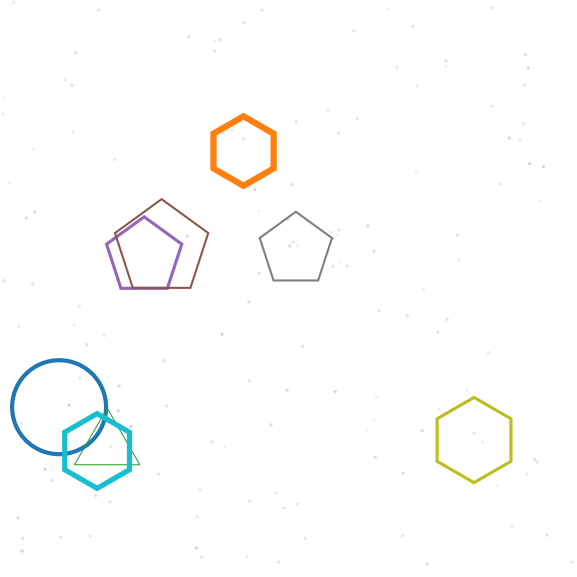[{"shape": "circle", "thickness": 2, "radius": 0.41, "center": [0.102, 0.294]}, {"shape": "hexagon", "thickness": 3, "radius": 0.3, "center": [0.422, 0.738]}, {"shape": "triangle", "thickness": 0.5, "radius": 0.33, "center": [0.186, 0.227]}, {"shape": "pentagon", "thickness": 1.5, "radius": 0.34, "center": [0.25, 0.555]}, {"shape": "pentagon", "thickness": 1, "radius": 0.42, "center": [0.28, 0.569]}, {"shape": "pentagon", "thickness": 1, "radius": 0.33, "center": [0.512, 0.567]}, {"shape": "hexagon", "thickness": 1.5, "radius": 0.37, "center": [0.821, 0.237]}, {"shape": "hexagon", "thickness": 2.5, "radius": 0.32, "center": [0.168, 0.218]}]